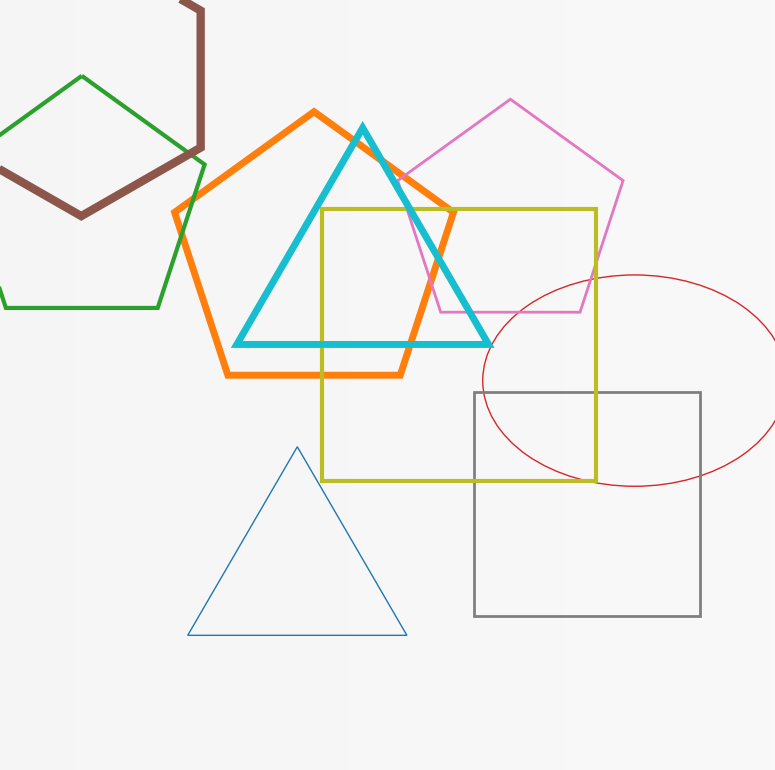[{"shape": "triangle", "thickness": 0.5, "radius": 0.82, "center": [0.384, 0.257]}, {"shape": "pentagon", "thickness": 2.5, "radius": 0.95, "center": [0.405, 0.666]}, {"shape": "pentagon", "thickness": 1.5, "radius": 0.83, "center": [0.106, 0.735]}, {"shape": "oval", "thickness": 0.5, "radius": 0.98, "center": [0.819, 0.506]}, {"shape": "hexagon", "thickness": 3, "radius": 0.89, "center": [0.105, 0.897]}, {"shape": "pentagon", "thickness": 1, "radius": 0.76, "center": [0.659, 0.718]}, {"shape": "square", "thickness": 1, "radius": 0.73, "center": [0.757, 0.345]}, {"shape": "square", "thickness": 1.5, "radius": 0.88, "center": [0.592, 0.552]}, {"shape": "triangle", "thickness": 2.5, "radius": 0.94, "center": [0.468, 0.646]}]